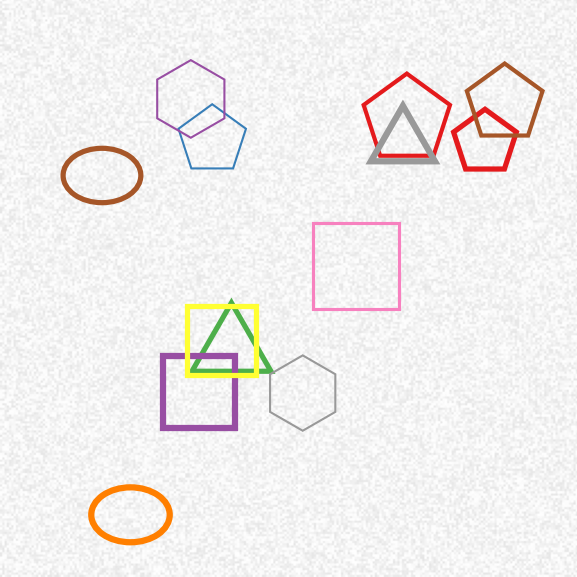[{"shape": "pentagon", "thickness": 2.5, "radius": 0.29, "center": [0.84, 0.753]}, {"shape": "pentagon", "thickness": 2, "radius": 0.39, "center": [0.704, 0.793]}, {"shape": "pentagon", "thickness": 1, "radius": 0.31, "center": [0.367, 0.757]}, {"shape": "triangle", "thickness": 2.5, "radius": 0.39, "center": [0.401, 0.396]}, {"shape": "square", "thickness": 3, "radius": 0.31, "center": [0.344, 0.32]}, {"shape": "hexagon", "thickness": 1, "radius": 0.34, "center": [0.33, 0.828]}, {"shape": "oval", "thickness": 3, "radius": 0.34, "center": [0.226, 0.108]}, {"shape": "square", "thickness": 2.5, "radius": 0.3, "center": [0.384, 0.409]}, {"shape": "pentagon", "thickness": 2, "radius": 0.34, "center": [0.874, 0.82]}, {"shape": "oval", "thickness": 2.5, "radius": 0.34, "center": [0.177, 0.695]}, {"shape": "square", "thickness": 1.5, "radius": 0.37, "center": [0.616, 0.539]}, {"shape": "hexagon", "thickness": 1, "radius": 0.33, "center": [0.524, 0.318]}, {"shape": "triangle", "thickness": 3, "radius": 0.32, "center": [0.698, 0.752]}]